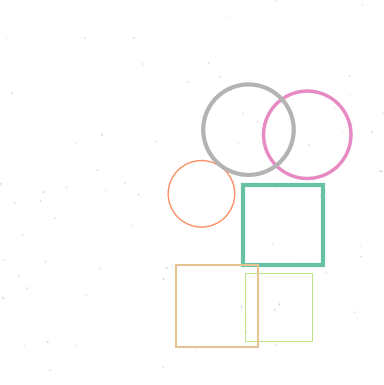[{"shape": "square", "thickness": 3, "radius": 0.52, "center": [0.735, 0.416]}, {"shape": "circle", "thickness": 1, "radius": 0.43, "center": [0.523, 0.497]}, {"shape": "circle", "thickness": 2.5, "radius": 0.57, "center": [0.798, 0.65]}, {"shape": "square", "thickness": 0.5, "radius": 0.44, "center": [0.724, 0.203]}, {"shape": "square", "thickness": 1.5, "radius": 0.53, "center": [0.564, 0.205]}, {"shape": "circle", "thickness": 3, "radius": 0.59, "center": [0.645, 0.663]}]